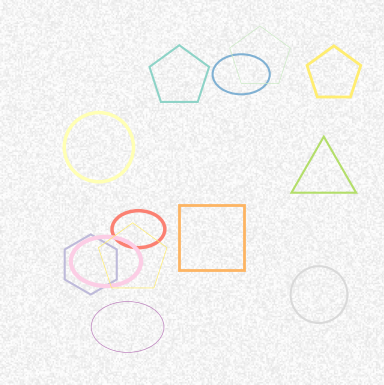[{"shape": "pentagon", "thickness": 1.5, "radius": 0.41, "center": [0.466, 0.801]}, {"shape": "circle", "thickness": 2.5, "radius": 0.45, "center": [0.257, 0.618]}, {"shape": "hexagon", "thickness": 1.5, "radius": 0.39, "center": [0.236, 0.313]}, {"shape": "oval", "thickness": 2.5, "radius": 0.34, "center": [0.36, 0.405]}, {"shape": "oval", "thickness": 1.5, "radius": 0.37, "center": [0.626, 0.807]}, {"shape": "square", "thickness": 2, "radius": 0.42, "center": [0.548, 0.384]}, {"shape": "triangle", "thickness": 1.5, "radius": 0.49, "center": [0.841, 0.548]}, {"shape": "oval", "thickness": 3, "radius": 0.46, "center": [0.275, 0.321]}, {"shape": "circle", "thickness": 1.5, "radius": 0.37, "center": [0.829, 0.235]}, {"shape": "oval", "thickness": 0.5, "radius": 0.47, "center": [0.331, 0.151]}, {"shape": "pentagon", "thickness": 0.5, "radius": 0.41, "center": [0.675, 0.85]}, {"shape": "pentagon", "thickness": 0.5, "radius": 0.47, "center": [0.345, 0.328]}, {"shape": "pentagon", "thickness": 2, "radius": 0.37, "center": [0.867, 0.807]}]